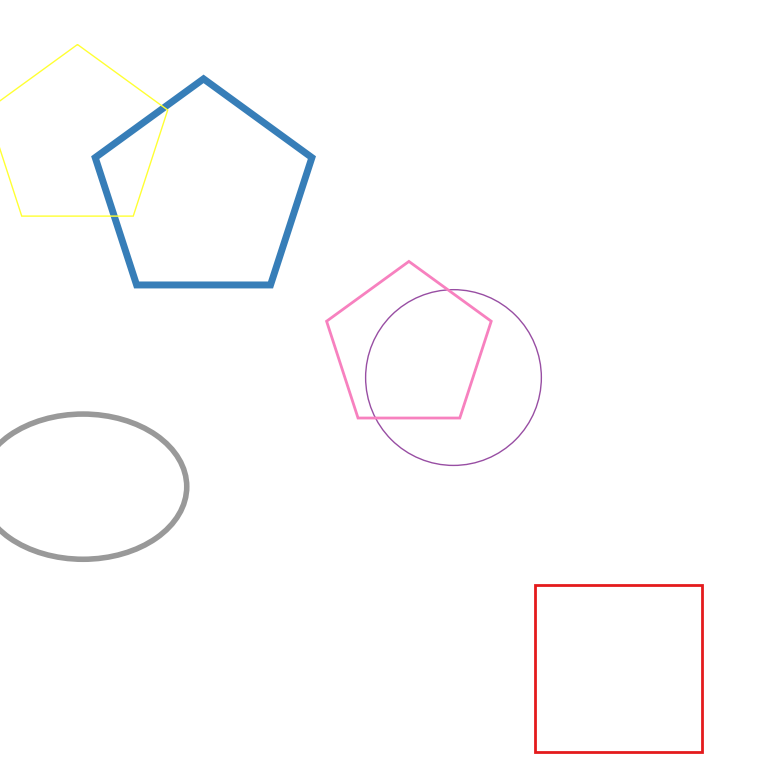[{"shape": "square", "thickness": 1, "radius": 0.54, "center": [0.803, 0.132]}, {"shape": "pentagon", "thickness": 2.5, "radius": 0.74, "center": [0.264, 0.75]}, {"shape": "circle", "thickness": 0.5, "radius": 0.57, "center": [0.589, 0.51]}, {"shape": "pentagon", "thickness": 0.5, "radius": 0.62, "center": [0.101, 0.819]}, {"shape": "pentagon", "thickness": 1, "radius": 0.56, "center": [0.531, 0.548]}, {"shape": "oval", "thickness": 2, "radius": 0.67, "center": [0.108, 0.368]}]